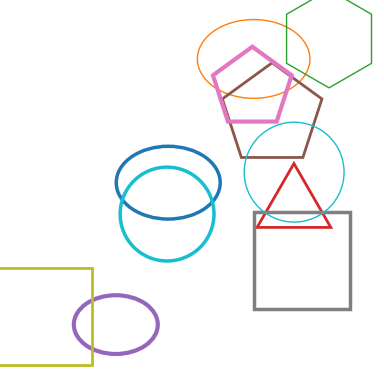[{"shape": "oval", "thickness": 2.5, "radius": 0.68, "center": [0.437, 0.526]}, {"shape": "oval", "thickness": 1, "radius": 0.73, "center": [0.659, 0.847]}, {"shape": "hexagon", "thickness": 1, "radius": 0.64, "center": [0.855, 0.899]}, {"shape": "triangle", "thickness": 2, "radius": 0.55, "center": [0.763, 0.465]}, {"shape": "oval", "thickness": 3, "radius": 0.55, "center": [0.301, 0.157]}, {"shape": "pentagon", "thickness": 2, "radius": 0.68, "center": [0.707, 0.701]}, {"shape": "pentagon", "thickness": 3, "radius": 0.54, "center": [0.655, 0.771]}, {"shape": "square", "thickness": 2.5, "radius": 0.63, "center": [0.784, 0.323]}, {"shape": "square", "thickness": 2, "radius": 0.63, "center": [0.113, 0.178]}, {"shape": "circle", "thickness": 1, "radius": 0.65, "center": [0.764, 0.553]}, {"shape": "circle", "thickness": 2.5, "radius": 0.61, "center": [0.434, 0.444]}]